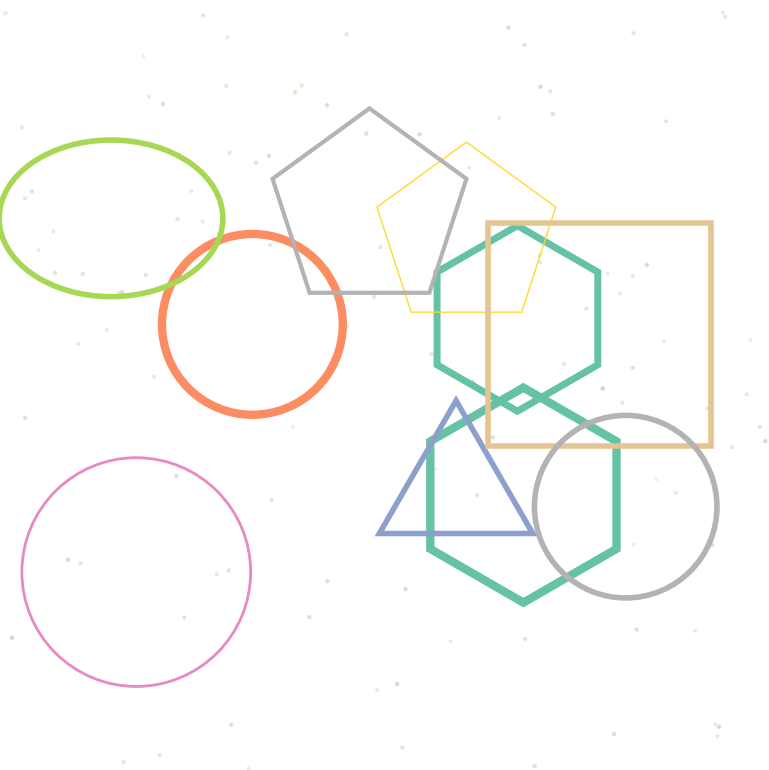[{"shape": "hexagon", "thickness": 2.5, "radius": 0.6, "center": [0.672, 0.586]}, {"shape": "hexagon", "thickness": 3, "radius": 0.7, "center": [0.68, 0.357]}, {"shape": "circle", "thickness": 3, "radius": 0.59, "center": [0.328, 0.579]}, {"shape": "triangle", "thickness": 2, "radius": 0.58, "center": [0.592, 0.365]}, {"shape": "circle", "thickness": 1, "radius": 0.74, "center": [0.177, 0.257]}, {"shape": "oval", "thickness": 2, "radius": 0.73, "center": [0.144, 0.716]}, {"shape": "pentagon", "thickness": 0.5, "radius": 0.61, "center": [0.606, 0.693]}, {"shape": "square", "thickness": 2, "radius": 0.72, "center": [0.779, 0.565]}, {"shape": "circle", "thickness": 2, "radius": 0.59, "center": [0.813, 0.342]}, {"shape": "pentagon", "thickness": 1.5, "radius": 0.66, "center": [0.48, 0.727]}]